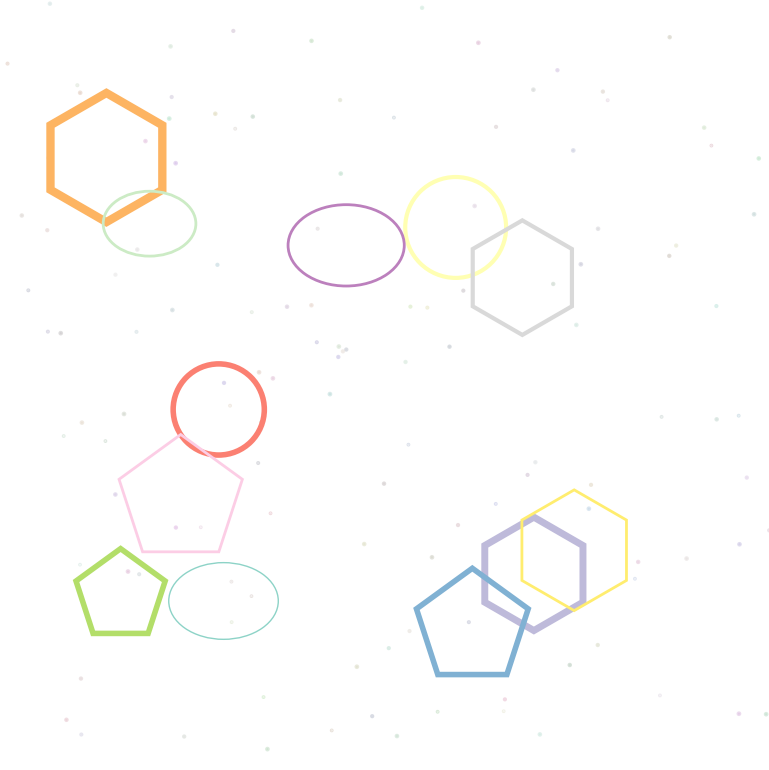[{"shape": "oval", "thickness": 0.5, "radius": 0.36, "center": [0.29, 0.22]}, {"shape": "circle", "thickness": 1.5, "radius": 0.33, "center": [0.592, 0.705]}, {"shape": "hexagon", "thickness": 2.5, "radius": 0.37, "center": [0.693, 0.255]}, {"shape": "circle", "thickness": 2, "radius": 0.3, "center": [0.284, 0.468]}, {"shape": "pentagon", "thickness": 2, "radius": 0.38, "center": [0.613, 0.186]}, {"shape": "hexagon", "thickness": 3, "radius": 0.42, "center": [0.138, 0.795]}, {"shape": "pentagon", "thickness": 2, "radius": 0.3, "center": [0.157, 0.227]}, {"shape": "pentagon", "thickness": 1, "radius": 0.42, "center": [0.235, 0.351]}, {"shape": "hexagon", "thickness": 1.5, "radius": 0.37, "center": [0.678, 0.639]}, {"shape": "oval", "thickness": 1, "radius": 0.38, "center": [0.45, 0.681]}, {"shape": "oval", "thickness": 1, "radius": 0.3, "center": [0.194, 0.71]}, {"shape": "hexagon", "thickness": 1, "radius": 0.39, "center": [0.746, 0.285]}]